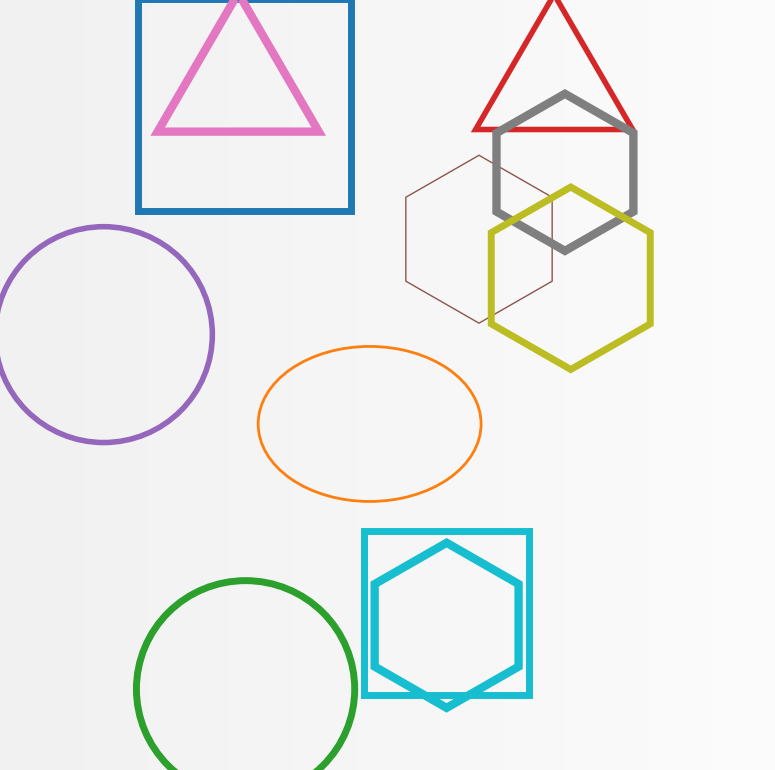[{"shape": "square", "thickness": 2.5, "radius": 0.69, "center": [0.316, 0.863]}, {"shape": "oval", "thickness": 1, "radius": 0.72, "center": [0.477, 0.449]}, {"shape": "circle", "thickness": 2.5, "radius": 0.7, "center": [0.317, 0.105]}, {"shape": "triangle", "thickness": 2, "radius": 0.58, "center": [0.715, 0.89]}, {"shape": "circle", "thickness": 2, "radius": 0.7, "center": [0.134, 0.565]}, {"shape": "hexagon", "thickness": 0.5, "radius": 0.55, "center": [0.618, 0.689]}, {"shape": "triangle", "thickness": 3, "radius": 0.6, "center": [0.307, 0.889]}, {"shape": "hexagon", "thickness": 3, "radius": 0.51, "center": [0.729, 0.776]}, {"shape": "hexagon", "thickness": 2.5, "radius": 0.59, "center": [0.736, 0.639]}, {"shape": "hexagon", "thickness": 3, "radius": 0.54, "center": [0.576, 0.188]}, {"shape": "square", "thickness": 2.5, "radius": 0.53, "center": [0.576, 0.204]}]